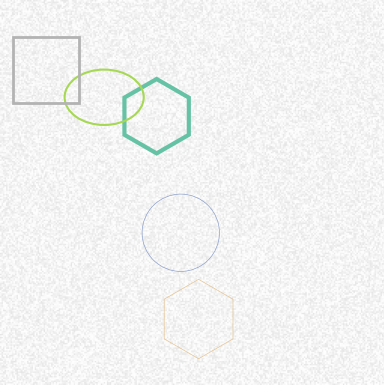[{"shape": "hexagon", "thickness": 3, "radius": 0.48, "center": [0.407, 0.698]}, {"shape": "circle", "thickness": 0.5, "radius": 0.5, "center": [0.47, 0.395]}, {"shape": "oval", "thickness": 1.5, "radius": 0.51, "center": [0.271, 0.747]}, {"shape": "hexagon", "thickness": 0.5, "radius": 0.52, "center": [0.516, 0.171]}, {"shape": "square", "thickness": 2, "radius": 0.43, "center": [0.119, 0.819]}]